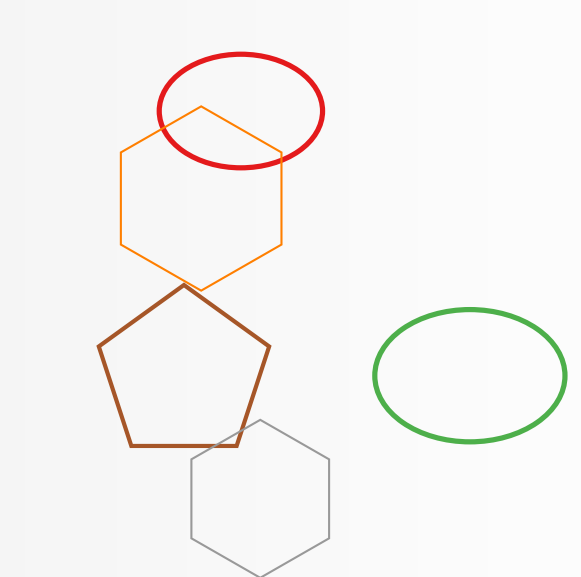[{"shape": "oval", "thickness": 2.5, "radius": 0.7, "center": [0.414, 0.807]}, {"shape": "oval", "thickness": 2.5, "radius": 0.82, "center": [0.808, 0.349]}, {"shape": "hexagon", "thickness": 1, "radius": 0.8, "center": [0.346, 0.655]}, {"shape": "pentagon", "thickness": 2, "radius": 0.77, "center": [0.317, 0.352]}, {"shape": "hexagon", "thickness": 1, "radius": 0.68, "center": [0.448, 0.135]}]